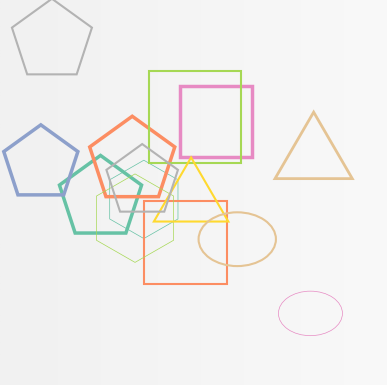[{"shape": "pentagon", "thickness": 2.5, "radius": 0.56, "center": [0.259, 0.485]}, {"shape": "hexagon", "thickness": 0.5, "radius": 0.51, "center": [0.371, 0.482]}, {"shape": "square", "thickness": 1.5, "radius": 0.54, "center": [0.48, 0.37]}, {"shape": "pentagon", "thickness": 2.5, "radius": 0.58, "center": [0.341, 0.583]}, {"shape": "pentagon", "thickness": 2.5, "radius": 0.5, "center": [0.105, 0.575]}, {"shape": "square", "thickness": 2.5, "radius": 0.46, "center": [0.558, 0.685]}, {"shape": "oval", "thickness": 0.5, "radius": 0.41, "center": [0.801, 0.186]}, {"shape": "hexagon", "thickness": 0.5, "radius": 0.57, "center": [0.348, 0.433]}, {"shape": "square", "thickness": 1.5, "radius": 0.59, "center": [0.503, 0.696]}, {"shape": "triangle", "thickness": 1.5, "radius": 0.55, "center": [0.493, 0.48]}, {"shape": "oval", "thickness": 1.5, "radius": 0.5, "center": [0.612, 0.379]}, {"shape": "triangle", "thickness": 2, "radius": 0.58, "center": [0.809, 0.594]}, {"shape": "pentagon", "thickness": 1.5, "radius": 0.54, "center": [0.134, 0.895]}, {"shape": "pentagon", "thickness": 1.5, "radius": 0.49, "center": [0.367, 0.529]}]